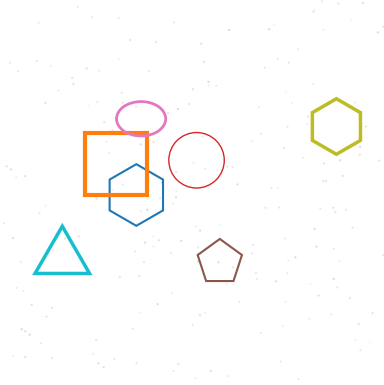[{"shape": "hexagon", "thickness": 1.5, "radius": 0.4, "center": [0.354, 0.494]}, {"shape": "square", "thickness": 3, "radius": 0.4, "center": [0.302, 0.574]}, {"shape": "circle", "thickness": 1, "radius": 0.36, "center": [0.511, 0.584]}, {"shape": "pentagon", "thickness": 1.5, "radius": 0.3, "center": [0.571, 0.319]}, {"shape": "oval", "thickness": 2, "radius": 0.32, "center": [0.367, 0.691]}, {"shape": "hexagon", "thickness": 2.5, "radius": 0.36, "center": [0.874, 0.671]}, {"shape": "triangle", "thickness": 2.5, "radius": 0.41, "center": [0.162, 0.331]}]